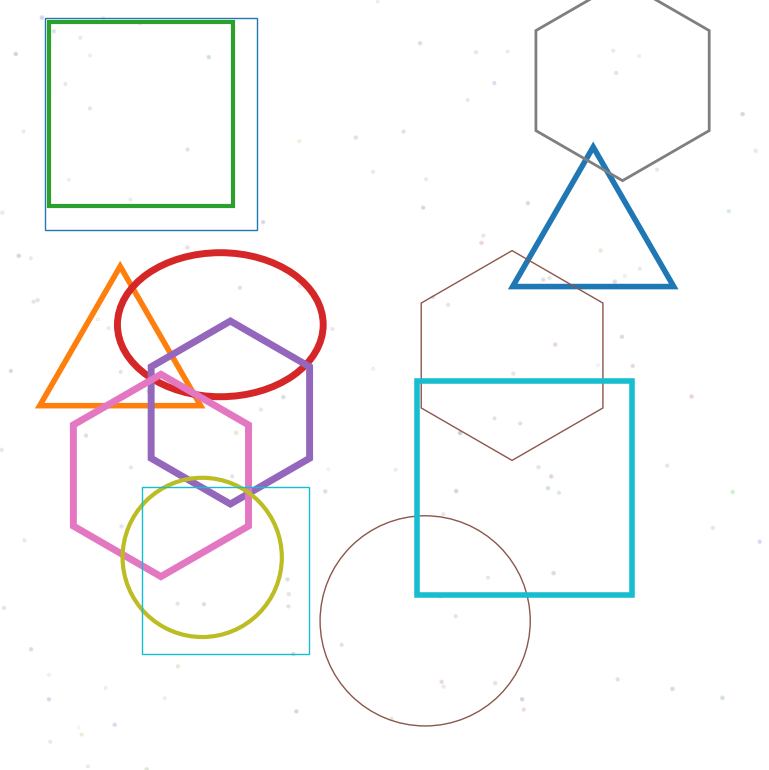[{"shape": "triangle", "thickness": 2, "radius": 0.6, "center": [0.77, 0.688]}, {"shape": "square", "thickness": 0.5, "radius": 0.69, "center": [0.196, 0.84]}, {"shape": "triangle", "thickness": 2, "radius": 0.6, "center": [0.156, 0.533]}, {"shape": "square", "thickness": 1.5, "radius": 0.6, "center": [0.183, 0.852]}, {"shape": "oval", "thickness": 2.5, "radius": 0.67, "center": [0.286, 0.578]}, {"shape": "hexagon", "thickness": 2.5, "radius": 0.59, "center": [0.299, 0.464]}, {"shape": "hexagon", "thickness": 0.5, "radius": 0.68, "center": [0.665, 0.538]}, {"shape": "circle", "thickness": 0.5, "radius": 0.68, "center": [0.552, 0.194]}, {"shape": "hexagon", "thickness": 2.5, "radius": 0.66, "center": [0.209, 0.383]}, {"shape": "hexagon", "thickness": 1, "radius": 0.65, "center": [0.809, 0.895]}, {"shape": "circle", "thickness": 1.5, "radius": 0.52, "center": [0.263, 0.276]}, {"shape": "square", "thickness": 0.5, "radius": 0.54, "center": [0.293, 0.259]}, {"shape": "square", "thickness": 2, "radius": 0.7, "center": [0.681, 0.366]}]